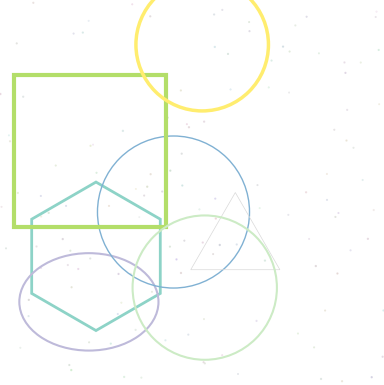[{"shape": "hexagon", "thickness": 2, "radius": 0.96, "center": [0.249, 0.334]}, {"shape": "oval", "thickness": 1.5, "radius": 0.9, "center": [0.231, 0.216]}, {"shape": "circle", "thickness": 1, "radius": 0.99, "center": [0.451, 0.449]}, {"shape": "square", "thickness": 3, "radius": 0.99, "center": [0.233, 0.607]}, {"shape": "triangle", "thickness": 0.5, "radius": 0.67, "center": [0.611, 0.366]}, {"shape": "circle", "thickness": 1.5, "radius": 0.94, "center": [0.532, 0.253]}, {"shape": "circle", "thickness": 2.5, "radius": 0.86, "center": [0.525, 0.884]}]